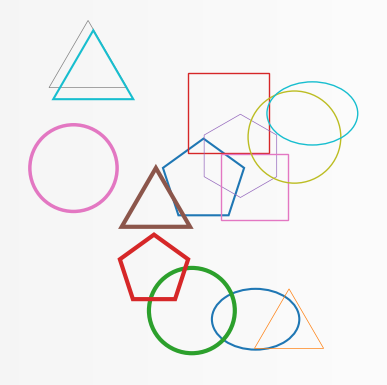[{"shape": "pentagon", "thickness": 1.5, "radius": 0.55, "center": [0.525, 0.53]}, {"shape": "oval", "thickness": 1.5, "radius": 0.56, "center": [0.66, 0.171]}, {"shape": "triangle", "thickness": 0.5, "radius": 0.52, "center": [0.746, 0.147]}, {"shape": "circle", "thickness": 3, "radius": 0.55, "center": [0.495, 0.193]}, {"shape": "square", "thickness": 1, "radius": 0.52, "center": [0.59, 0.707]}, {"shape": "pentagon", "thickness": 3, "radius": 0.46, "center": [0.397, 0.298]}, {"shape": "hexagon", "thickness": 0.5, "radius": 0.54, "center": [0.62, 0.595]}, {"shape": "triangle", "thickness": 3, "radius": 0.51, "center": [0.402, 0.462]}, {"shape": "circle", "thickness": 2.5, "radius": 0.56, "center": [0.19, 0.563]}, {"shape": "square", "thickness": 1, "radius": 0.43, "center": [0.657, 0.515]}, {"shape": "triangle", "thickness": 0.5, "radius": 0.58, "center": [0.227, 0.831]}, {"shape": "circle", "thickness": 1, "radius": 0.6, "center": [0.76, 0.644]}, {"shape": "triangle", "thickness": 1.5, "radius": 0.6, "center": [0.241, 0.802]}, {"shape": "oval", "thickness": 1, "radius": 0.59, "center": [0.806, 0.705]}]